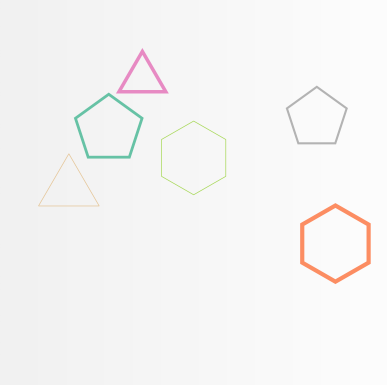[{"shape": "pentagon", "thickness": 2, "radius": 0.45, "center": [0.281, 0.665]}, {"shape": "hexagon", "thickness": 3, "radius": 0.49, "center": [0.866, 0.367]}, {"shape": "triangle", "thickness": 2.5, "radius": 0.35, "center": [0.367, 0.797]}, {"shape": "hexagon", "thickness": 0.5, "radius": 0.48, "center": [0.5, 0.59]}, {"shape": "triangle", "thickness": 0.5, "radius": 0.45, "center": [0.178, 0.51]}, {"shape": "pentagon", "thickness": 1.5, "radius": 0.41, "center": [0.818, 0.693]}]